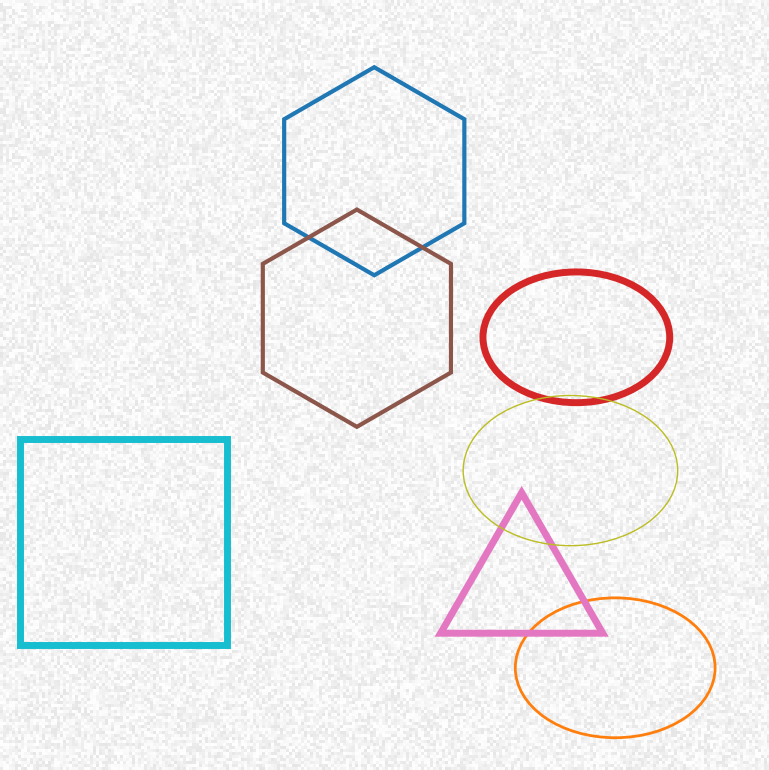[{"shape": "hexagon", "thickness": 1.5, "radius": 0.68, "center": [0.486, 0.778]}, {"shape": "oval", "thickness": 1, "radius": 0.65, "center": [0.799, 0.133]}, {"shape": "oval", "thickness": 2.5, "radius": 0.61, "center": [0.748, 0.562]}, {"shape": "hexagon", "thickness": 1.5, "radius": 0.71, "center": [0.463, 0.587]}, {"shape": "triangle", "thickness": 2.5, "radius": 0.61, "center": [0.677, 0.238]}, {"shape": "oval", "thickness": 0.5, "radius": 0.7, "center": [0.741, 0.389]}, {"shape": "square", "thickness": 2.5, "radius": 0.67, "center": [0.16, 0.296]}]